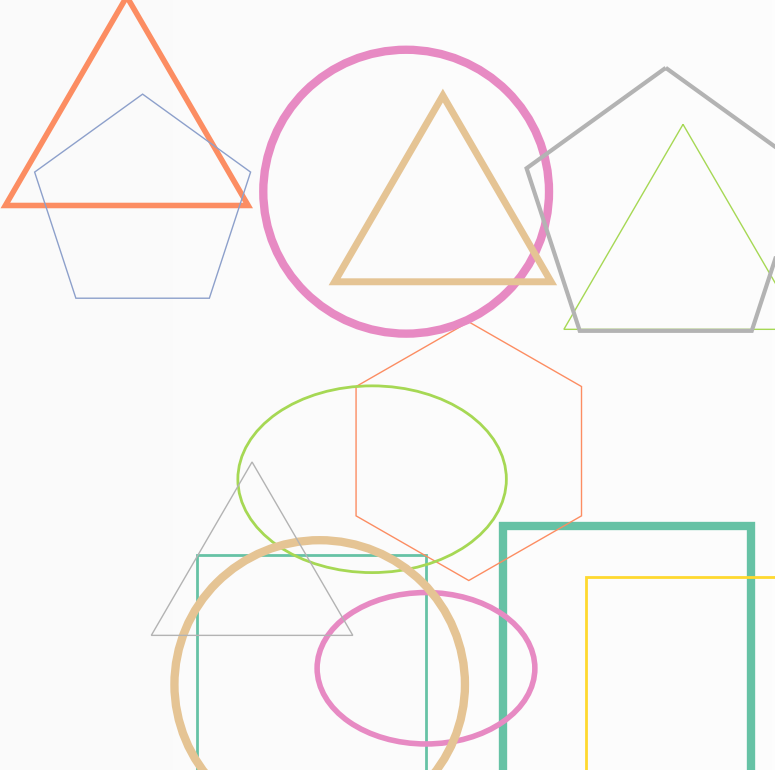[{"shape": "square", "thickness": 1, "radius": 0.74, "center": [0.402, 0.131]}, {"shape": "square", "thickness": 3, "radius": 0.8, "center": [0.809, 0.157]}, {"shape": "triangle", "thickness": 2, "radius": 0.9, "center": [0.164, 0.824]}, {"shape": "hexagon", "thickness": 0.5, "radius": 0.84, "center": [0.605, 0.414]}, {"shape": "pentagon", "thickness": 0.5, "radius": 0.73, "center": [0.184, 0.731]}, {"shape": "circle", "thickness": 3, "radius": 0.92, "center": [0.524, 0.751]}, {"shape": "oval", "thickness": 2, "radius": 0.7, "center": [0.55, 0.132]}, {"shape": "oval", "thickness": 1, "radius": 0.87, "center": [0.48, 0.378]}, {"shape": "triangle", "thickness": 0.5, "radius": 0.89, "center": [0.881, 0.661]}, {"shape": "square", "thickness": 1, "radius": 0.68, "center": [0.891, 0.116]}, {"shape": "triangle", "thickness": 2.5, "radius": 0.81, "center": [0.571, 0.715]}, {"shape": "circle", "thickness": 3, "radius": 0.94, "center": [0.413, 0.111]}, {"shape": "triangle", "thickness": 0.5, "radius": 0.75, "center": [0.325, 0.25]}, {"shape": "pentagon", "thickness": 1.5, "radius": 0.94, "center": [0.859, 0.723]}]